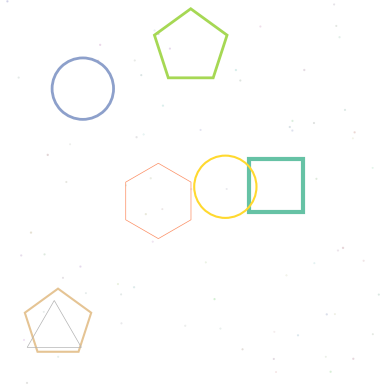[{"shape": "square", "thickness": 3, "radius": 0.35, "center": [0.717, 0.518]}, {"shape": "hexagon", "thickness": 0.5, "radius": 0.49, "center": [0.411, 0.478]}, {"shape": "circle", "thickness": 2, "radius": 0.4, "center": [0.215, 0.77]}, {"shape": "pentagon", "thickness": 2, "radius": 0.5, "center": [0.495, 0.878]}, {"shape": "circle", "thickness": 1.5, "radius": 0.4, "center": [0.585, 0.515]}, {"shape": "pentagon", "thickness": 1.5, "radius": 0.45, "center": [0.151, 0.16]}, {"shape": "triangle", "thickness": 0.5, "radius": 0.41, "center": [0.141, 0.138]}]